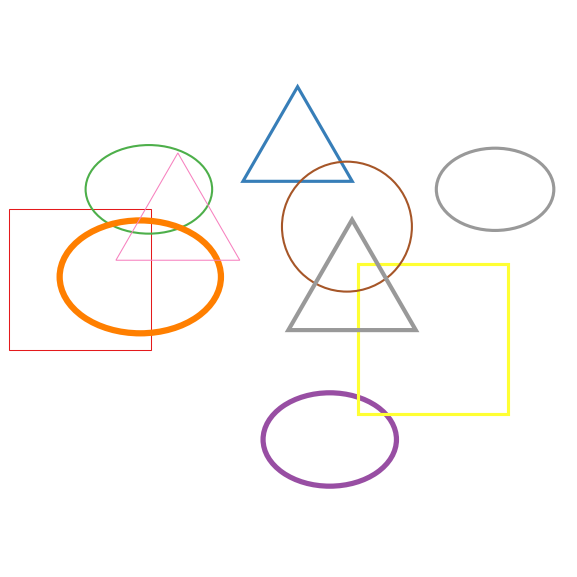[{"shape": "square", "thickness": 0.5, "radius": 0.61, "center": [0.138, 0.515]}, {"shape": "triangle", "thickness": 1.5, "radius": 0.55, "center": [0.515, 0.74]}, {"shape": "oval", "thickness": 1, "radius": 0.55, "center": [0.258, 0.671]}, {"shape": "oval", "thickness": 2.5, "radius": 0.58, "center": [0.571, 0.238]}, {"shape": "oval", "thickness": 3, "radius": 0.7, "center": [0.243, 0.52]}, {"shape": "square", "thickness": 1.5, "radius": 0.65, "center": [0.75, 0.412]}, {"shape": "circle", "thickness": 1, "radius": 0.56, "center": [0.601, 0.607]}, {"shape": "triangle", "thickness": 0.5, "radius": 0.62, "center": [0.308, 0.61]}, {"shape": "triangle", "thickness": 2, "radius": 0.64, "center": [0.61, 0.491]}, {"shape": "oval", "thickness": 1.5, "radius": 0.51, "center": [0.857, 0.671]}]